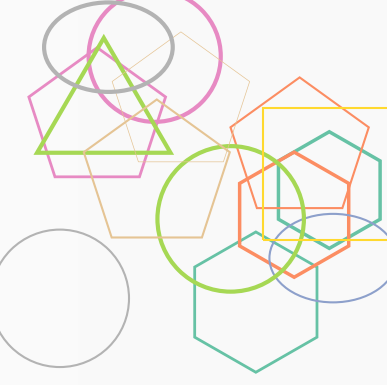[{"shape": "hexagon", "thickness": 2, "radius": 0.91, "center": [0.66, 0.215]}, {"shape": "hexagon", "thickness": 2.5, "radius": 0.76, "center": [0.85, 0.506]}, {"shape": "hexagon", "thickness": 2.5, "radius": 0.81, "center": [0.759, 0.442]}, {"shape": "pentagon", "thickness": 1.5, "radius": 0.94, "center": [0.773, 0.611]}, {"shape": "oval", "thickness": 1.5, "radius": 0.82, "center": [0.859, 0.33]}, {"shape": "pentagon", "thickness": 2, "radius": 0.93, "center": [0.251, 0.691]}, {"shape": "circle", "thickness": 3, "radius": 0.85, "center": [0.399, 0.854]}, {"shape": "circle", "thickness": 3, "radius": 0.94, "center": [0.595, 0.431]}, {"shape": "triangle", "thickness": 3, "radius": 0.99, "center": [0.268, 0.703]}, {"shape": "square", "thickness": 1.5, "radius": 0.85, "center": [0.849, 0.547]}, {"shape": "pentagon", "thickness": 0.5, "radius": 0.93, "center": [0.467, 0.731]}, {"shape": "pentagon", "thickness": 1.5, "radius": 0.99, "center": [0.405, 0.543]}, {"shape": "oval", "thickness": 3, "radius": 0.83, "center": [0.28, 0.878]}, {"shape": "circle", "thickness": 1.5, "radius": 0.89, "center": [0.154, 0.225]}]